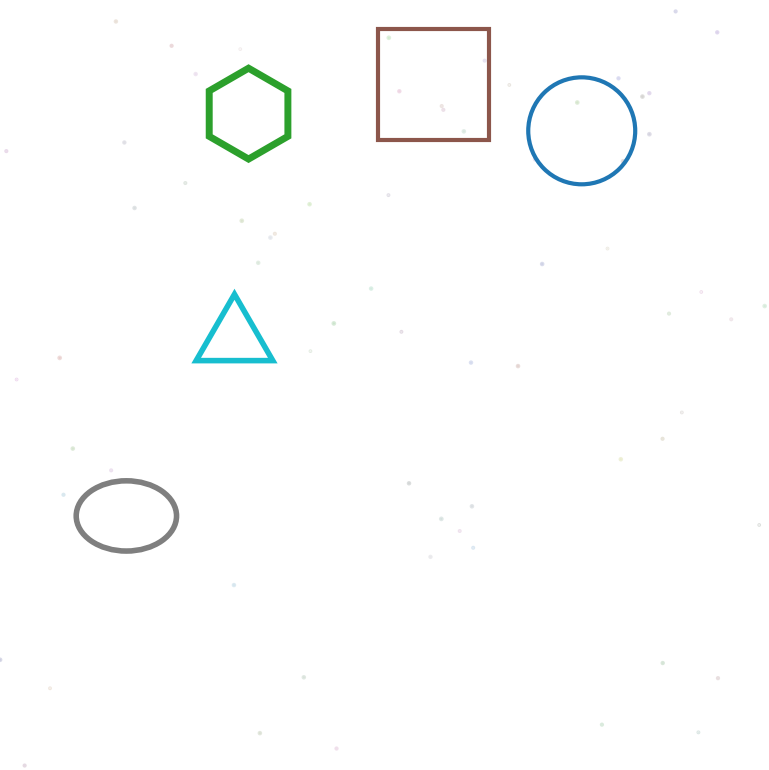[{"shape": "circle", "thickness": 1.5, "radius": 0.35, "center": [0.755, 0.83]}, {"shape": "hexagon", "thickness": 2.5, "radius": 0.29, "center": [0.323, 0.852]}, {"shape": "square", "thickness": 1.5, "radius": 0.36, "center": [0.563, 0.891]}, {"shape": "oval", "thickness": 2, "radius": 0.33, "center": [0.164, 0.33]}, {"shape": "triangle", "thickness": 2, "radius": 0.29, "center": [0.305, 0.56]}]